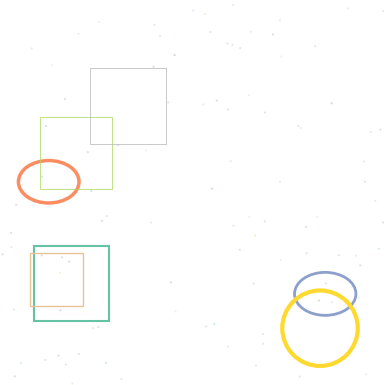[{"shape": "square", "thickness": 1.5, "radius": 0.49, "center": [0.185, 0.263]}, {"shape": "oval", "thickness": 2.5, "radius": 0.39, "center": [0.127, 0.528]}, {"shape": "oval", "thickness": 2, "radius": 0.4, "center": [0.845, 0.237]}, {"shape": "square", "thickness": 0.5, "radius": 0.47, "center": [0.197, 0.603]}, {"shape": "circle", "thickness": 3, "radius": 0.49, "center": [0.831, 0.148]}, {"shape": "square", "thickness": 1, "radius": 0.34, "center": [0.147, 0.274]}, {"shape": "square", "thickness": 0.5, "radius": 0.49, "center": [0.333, 0.725]}]